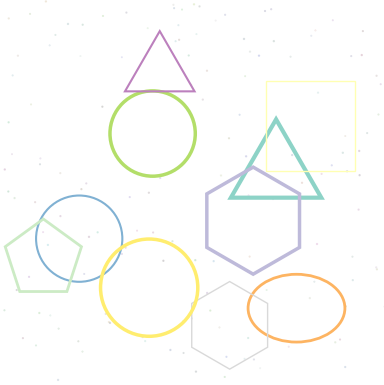[{"shape": "triangle", "thickness": 3, "radius": 0.68, "center": [0.717, 0.554]}, {"shape": "square", "thickness": 1, "radius": 0.58, "center": [0.806, 0.673]}, {"shape": "hexagon", "thickness": 2.5, "radius": 0.7, "center": [0.658, 0.427]}, {"shape": "circle", "thickness": 1.5, "radius": 0.56, "center": [0.206, 0.38]}, {"shape": "oval", "thickness": 2, "radius": 0.63, "center": [0.77, 0.2]}, {"shape": "circle", "thickness": 2.5, "radius": 0.55, "center": [0.396, 0.653]}, {"shape": "hexagon", "thickness": 1, "radius": 0.57, "center": [0.597, 0.155]}, {"shape": "triangle", "thickness": 1.5, "radius": 0.52, "center": [0.415, 0.815]}, {"shape": "pentagon", "thickness": 2, "radius": 0.52, "center": [0.113, 0.327]}, {"shape": "circle", "thickness": 2.5, "radius": 0.63, "center": [0.387, 0.253]}]